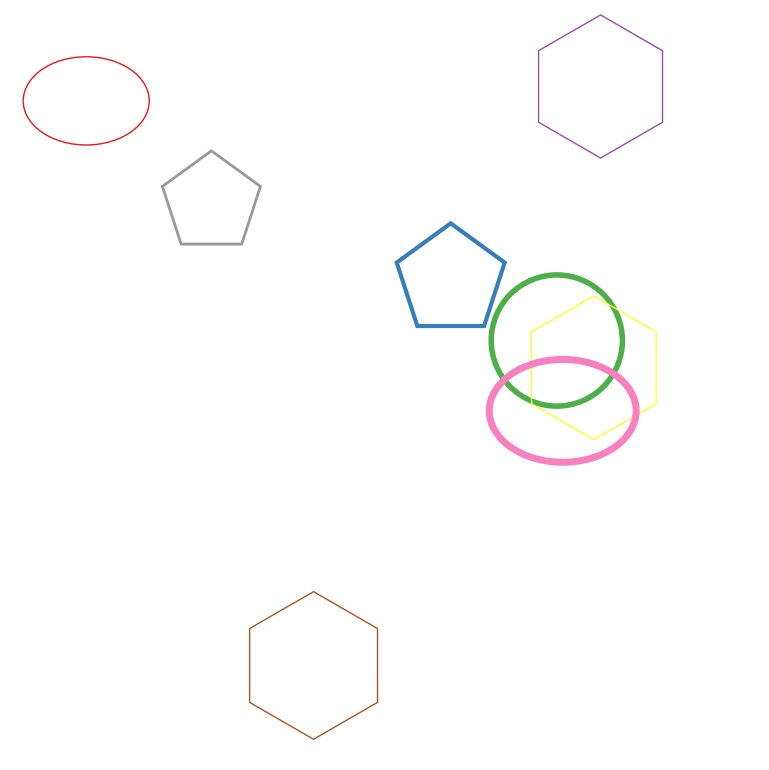[{"shape": "oval", "thickness": 0.5, "radius": 0.41, "center": [0.112, 0.869]}, {"shape": "pentagon", "thickness": 1.5, "radius": 0.37, "center": [0.585, 0.636]}, {"shape": "circle", "thickness": 2, "radius": 0.43, "center": [0.723, 0.558]}, {"shape": "hexagon", "thickness": 0.5, "radius": 0.46, "center": [0.78, 0.888]}, {"shape": "hexagon", "thickness": 0.5, "radius": 0.47, "center": [0.771, 0.522]}, {"shape": "hexagon", "thickness": 0.5, "radius": 0.48, "center": [0.407, 0.136]}, {"shape": "oval", "thickness": 2.5, "radius": 0.48, "center": [0.731, 0.466]}, {"shape": "pentagon", "thickness": 1, "radius": 0.33, "center": [0.275, 0.737]}]